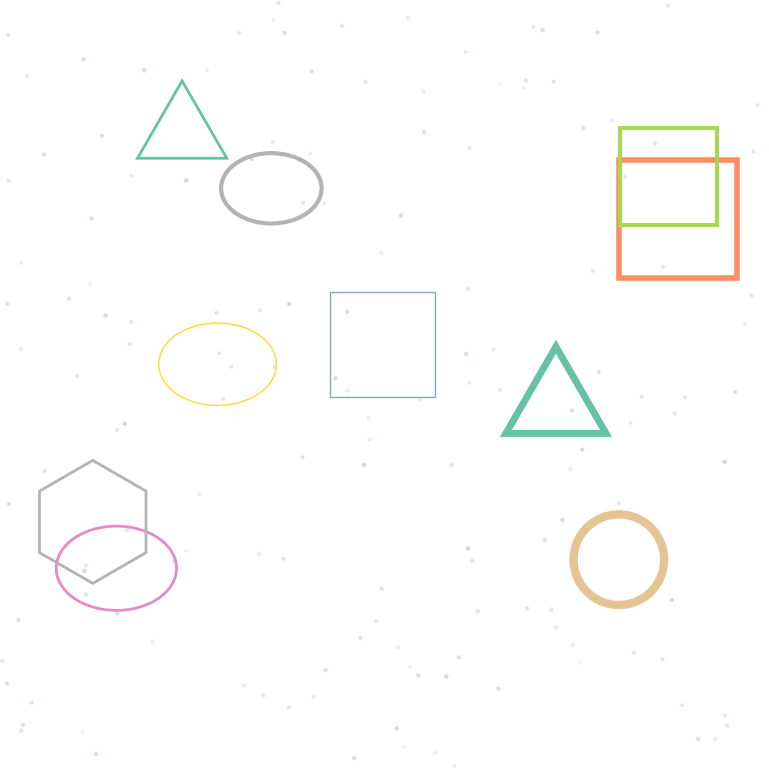[{"shape": "triangle", "thickness": 2.5, "radius": 0.38, "center": [0.722, 0.475]}, {"shape": "triangle", "thickness": 1, "radius": 0.33, "center": [0.237, 0.828]}, {"shape": "square", "thickness": 2, "radius": 0.38, "center": [0.881, 0.716]}, {"shape": "square", "thickness": 0.5, "radius": 0.34, "center": [0.497, 0.552]}, {"shape": "oval", "thickness": 1, "radius": 0.39, "center": [0.151, 0.262]}, {"shape": "square", "thickness": 1.5, "radius": 0.31, "center": [0.868, 0.771]}, {"shape": "oval", "thickness": 0.5, "radius": 0.38, "center": [0.283, 0.527]}, {"shape": "circle", "thickness": 3, "radius": 0.29, "center": [0.804, 0.273]}, {"shape": "oval", "thickness": 1.5, "radius": 0.33, "center": [0.352, 0.755]}, {"shape": "hexagon", "thickness": 1, "radius": 0.4, "center": [0.12, 0.322]}]